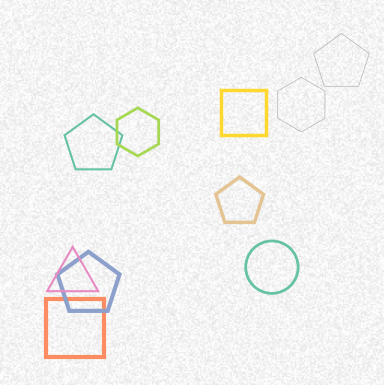[{"shape": "pentagon", "thickness": 1.5, "radius": 0.4, "center": [0.243, 0.624]}, {"shape": "circle", "thickness": 2, "radius": 0.34, "center": [0.706, 0.306]}, {"shape": "square", "thickness": 3, "radius": 0.38, "center": [0.195, 0.147]}, {"shape": "pentagon", "thickness": 3, "radius": 0.42, "center": [0.23, 0.261]}, {"shape": "triangle", "thickness": 1.5, "radius": 0.38, "center": [0.189, 0.282]}, {"shape": "hexagon", "thickness": 2, "radius": 0.31, "center": [0.358, 0.657]}, {"shape": "square", "thickness": 2.5, "radius": 0.29, "center": [0.633, 0.707]}, {"shape": "pentagon", "thickness": 2.5, "radius": 0.33, "center": [0.622, 0.475]}, {"shape": "pentagon", "thickness": 0.5, "radius": 0.38, "center": [0.887, 0.837]}, {"shape": "hexagon", "thickness": 0.5, "radius": 0.35, "center": [0.783, 0.728]}]